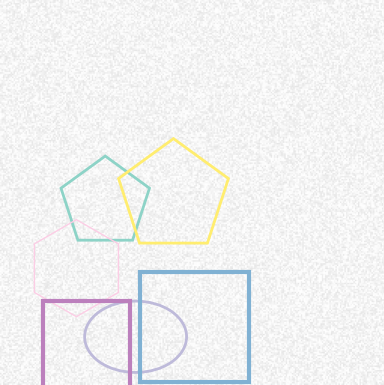[{"shape": "pentagon", "thickness": 2, "radius": 0.6, "center": [0.273, 0.474]}, {"shape": "oval", "thickness": 2, "radius": 0.66, "center": [0.352, 0.125]}, {"shape": "square", "thickness": 3, "radius": 0.71, "center": [0.505, 0.151]}, {"shape": "hexagon", "thickness": 1, "radius": 0.63, "center": [0.198, 0.303]}, {"shape": "square", "thickness": 3, "radius": 0.56, "center": [0.225, 0.106]}, {"shape": "pentagon", "thickness": 2, "radius": 0.75, "center": [0.451, 0.49]}]